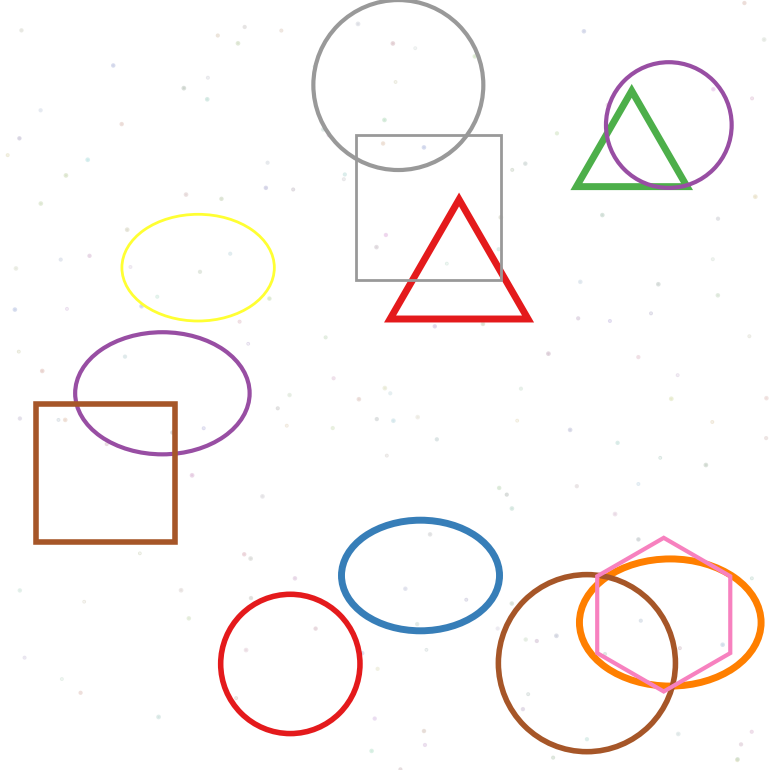[{"shape": "triangle", "thickness": 2.5, "radius": 0.52, "center": [0.596, 0.637]}, {"shape": "circle", "thickness": 2, "radius": 0.45, "center": [0.377, 0.138]}, {"shape": "oval", "thickness": 2.5, "radius": 0.51, "center": [0.546, 0.253]}, {"shape": "triangle", "thickness": 2.5, "radius": 0.41, "center": [0.82, 0.799]}, {"shape": "circle", "thickness": 1.5, "radius": 0.41, "center": [0.869, 0.838]}, {"shape": "oval", "thickness": 1.5, "radius": 0.57, "center": [0.211, 0.489]}, {"shape": "oval", "thickness": 2.5, "radius": 0.59, "center": [0.87, 0.192]}, {"shape": "oval", "thickness": 1, "radius": 0.49, "center": [0.257, 0.652]}, {"shape": "square", "thickness": 2, "radius": 0.45, "center": [0.137, 0.385]}, {"shape": "circle", "thickness": 2, "radius": 0.57, "center": [0.762, 0.139]}, {"shape": "hexagon", "thickness": 1.5, "radius": 0.5, "center": [0.862, 0.202]}, {"shape": "circle", "thickness": 1.5, "radius": 0.55, "center": [0.517, 0.89]}, {"shape": "square", "thickness": 1, "radius": 0.47, "center": [0.556, 0.73]}]